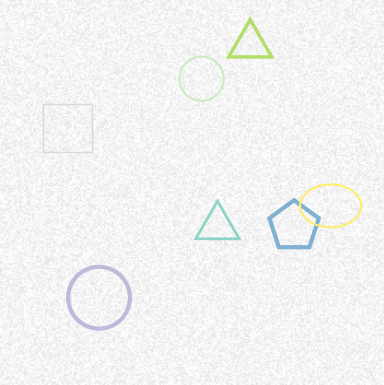[{"shape": "triangle", "thickness": 2, "radius": 0.33, "center": [0.565, 0.412]}, {"shape": "circle", "thickness": 3, "radius": 0.4, "center": [0.257, 0.227]}, {"shape": "pentagon", "thickness": 3, "radius": 0.34, "center": [0.764, 0.412]}, {"shape": "triangle", "thickness": 2.5, "radius": 0.32, "center": [0.65, 0.884]}, {"shape": "square", "thickness": 1, "radius": 0.32, "center": [0.176, 0.668]}, {"shape": "circle", "thickness": 1.5, "radius": 0.29, "center": [0.524, 0.796]}, {"shape": "oval", "thickness": 1.5, "radius": 0.4, "center": [0.859, 0.465]}]